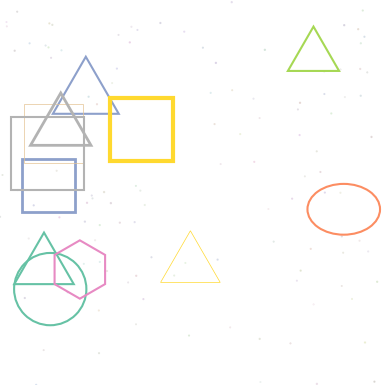[{"shape": "circle", "thickness": 1.5, "radius": 0.47, "center": [0.13, 0.249]}, {"shape": "triangle", "thickness": 1.5, "radius": 0.45, "center": [0.114, 0.307]}, {"shape": "oval", "thickness": 1.5, "radius": 0.47, "center": [0.893, 0.456]}, {"shape": "square", "thickness": 2, "radius": 0.35, "center": [0.126, 0.517]}, {"shape": "triangle", "thickness": 1.5, "radius": 0.49, "center": [0.223, 0.754]}, {"shape": "hexagon", "thickness": 1.5, "radius": 0.38, "center": [0.207, 0.3]}, {"shape": "triangle", "thickness": 1.5, "radius": 0.38, "center": [0.814, 0.854]}, {"shape": "square", "thickness": 3, "radius": 0.41, "center": [0.367, 0.663]}, {"shape": "triangle", "thickness": 0.5, "radius": 0.45, "center": [0.495, 0.311]}, {"shape": "square", "thickness": 0.5, "radius": 0.38, "center": [0.14, 0.654]}, {"shape": "square", "thickness": 1.5, "radius": 0.48, "center": [0.124, 0.602]}, {"shape": "triangle", "thickness": 2, "radius": 0.45, "center": [0.158, 0.668]}]